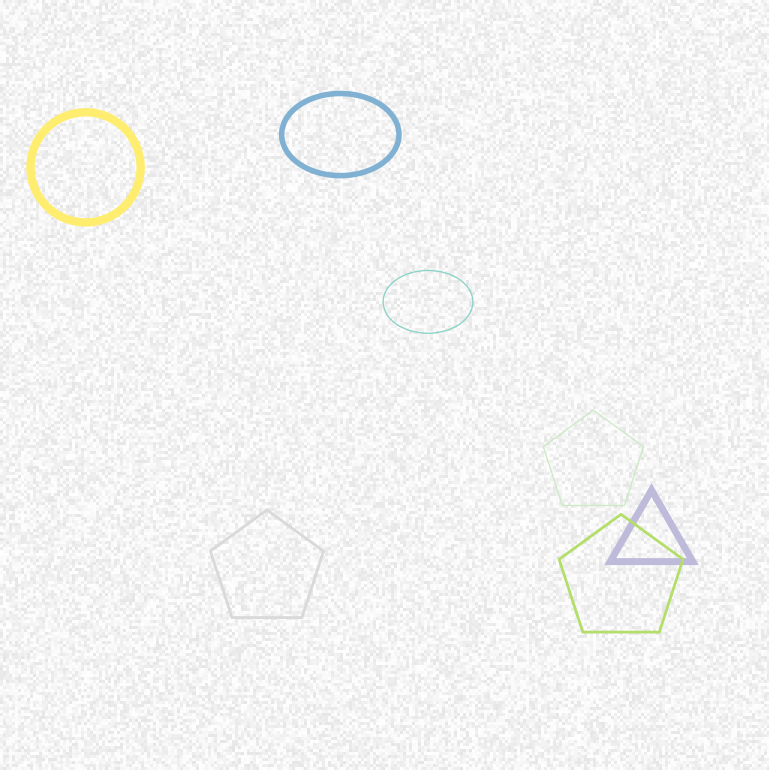[{"shape": "oval", "thickness": 0.5, "radius": 0.29, "center": [0.556, 0.608]}, {"shape": "triangle", "thickness": 2.5, "radius": 0.31, "center": [0.846, 0.302]}, {"shape": "oval", "thickness": 2, "radius": 0.38, "center": [0.442, 0.825]}, {"shape": "pentagon", "thickness": 1, "radius": 0.42, "center": [0.807, 0.247]}, {"shape": "pentagon", "thickness": 1, "radius": 0.39, "center": [0.347, 0.26]}, {"shape": "pentagon", "thickness": 0.5, "radius": 0.34, "center": [0.771, 0.399]}, {"shape": "circle", "thickness": 3, "radius": 0.36, "center": [0.111, 0.783]}]